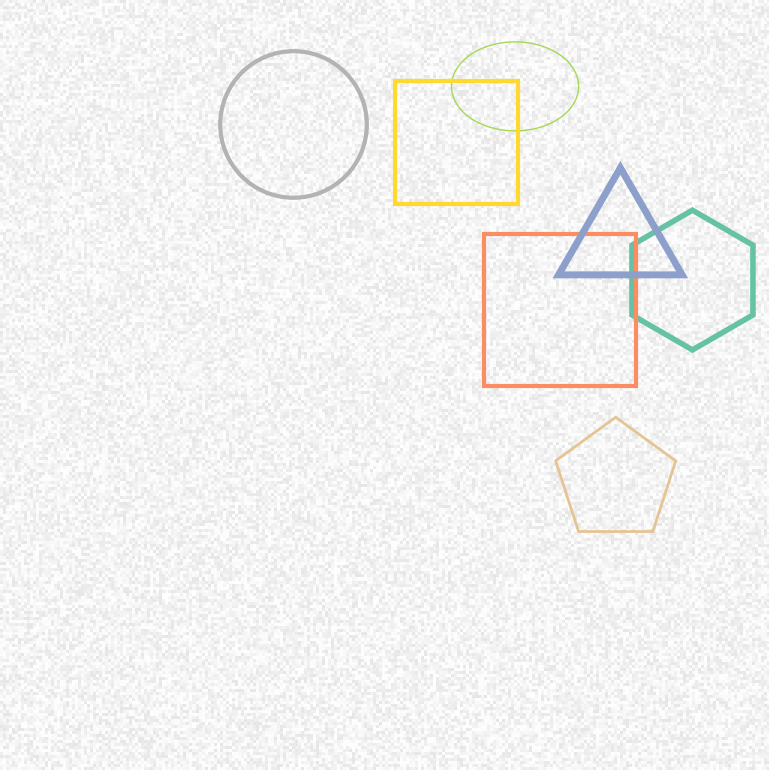[{"shape": "hexagon", "thickness": 2, "radius": 0.45, "center": [0.899, 0.636]}, {"shape": "square", "thickness": 1.5, "radius": 0.49, "center": [0.727, 0.597]}, {"shape": "triangle", "thickness": 2.5, "radius": 0.46, "center": [0.806, 0.689]}, {"shape": "oval", "thickness": 0.5, "radius": 0.41, "center": [0.669, 0.888]}, {"shape": "square", "thickness": 1.5, "radius": 0.4, "center": [0.593, 0.815]}, {"shape": "pentagon", "thickness": 1, "radius": 0.41, "center": [0.8, 0.376]}, {"shape": "circle", "thickness": 1.5, "radius": 0.48, "center": [0.381, 0.838]}]